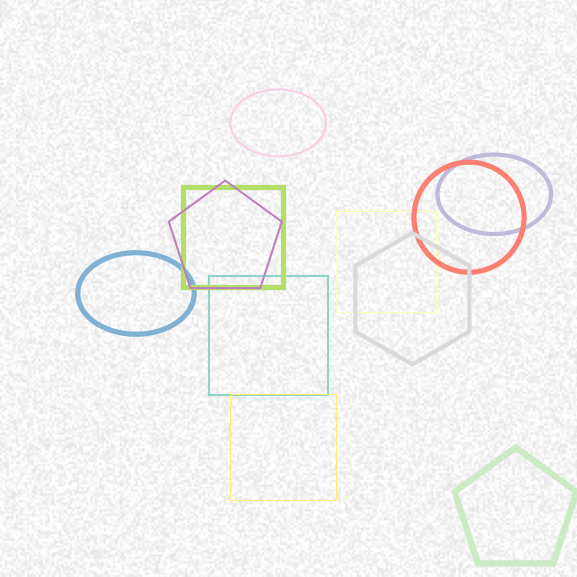[{"shape": "square", "thickness": 1, "radius": 0.52, "center": [0.466, 0.419]}, {"shape": "square", "thickness": 0.5, "radius": 0.44, "center": [0.669, 0.547]}, {"shape": "oval", "thickness": 2, "radius": 0.49, "center": [0.856, 0.663]}, {"shape": "circle", "thickness": 2.5, "radius": 0.48, "center": [0.812, 0.623]}, {"shape": "oval", "thickness": 2.5, "radius": 0.5, "center": [0.235, 0.491]}, {"shape": "square", "thickness": 2.5, "radius": 0.43, "center": [0.404, 0.589]}, {"shape": "oval", "thickness": 1, "radius": 0.41, "center": [0.482, 0.786]}, {"shape": "hexagon", "thickness": 2, "radius": 0.57, "center": [0.714, 0.482]}, {"shape": "pentagon", "thickness": 1, "radius": 0.51, "center": [0.39, 0.584]}, {"shape": "pentagon", "thickness": 3, "radius": 0.55, "center": [0.893, 0.113]}, {"shape": "square", "thickness": 0.5, "radius": 0.46, "center": [0.49, 0.225]}]